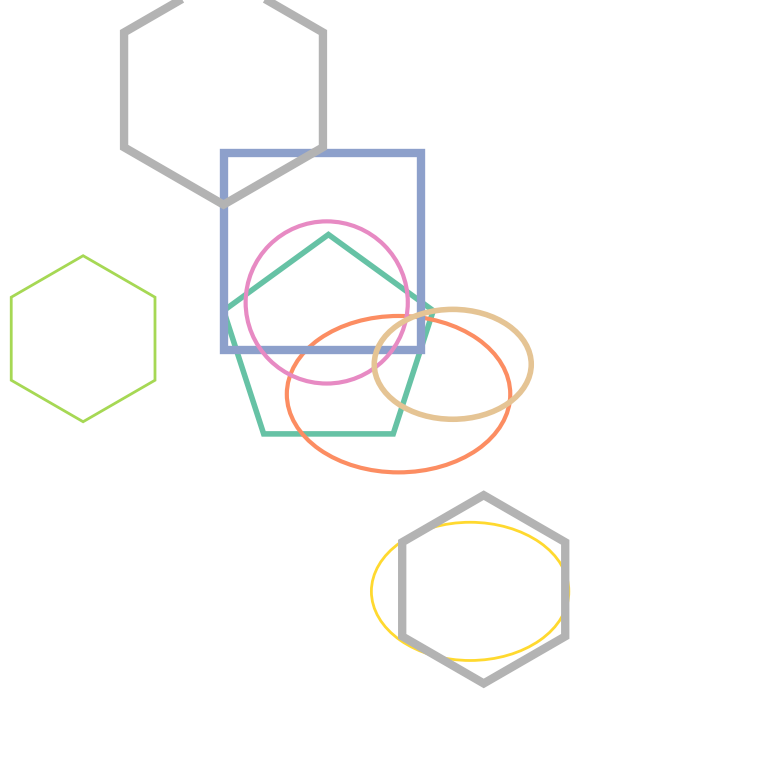[{"shape": "pentagon", "thickness": 2, "radius": 0.72, "center": [0.427, 0.552]}, {"shape": "oval", "thickness": 1.5, "radius": 0.73, "center": [0.518, 0.488]}, {"shape": "square", "thickness": 3, "radius": 0.64, "center": [0.419, 0.674]}, {"shape": "circle", "thickness": 1.5, "radius": 0.53, "center": [0.424, 0.607]}, {"shape": "hexagon", "thickness": 1, "radius": 0.54, "center": [0.108, 0.56]}, {"shape": "oval", "thickness": 1, "radius": 0.64, "center": [0.611, 0.232]}, {"shape": "oval", "thickness": 2, "radius": 0.51, "center": [0.588, 0.527]}, {"shape": "hexagon", "thickness": 3, "radius": 0.61, "center": [0.628, 0.235]}, {"shape": "hexagon", "thickness": 3, "radius": 0.75, "center": [0.29, 0.883]}]